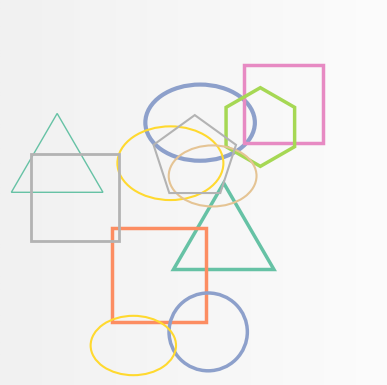[{"shape": "triangle", "thickness": 2.5, "radius": 0.75, "center": [0.577, 0.375]}, {"shape": "triangle", "thickness": 1, "radius": 0.68, "center": [0.147, 0.569]}, {"shape": "square", "thickness": 2.5, "radius": 0.61, "center": [0.409, 0.286]}, {"shape": "circle", "thickness": 2.5, "radius": 0.51, "center": [0.537, 0.138]}, {"shape": "oval", "thickness": 3, "radius": 0.71, "center": [0.516, 0.681]}, {"shape": "square", "thickness": 2.5, "radius": 0.51, "center": [0.732, 0.729]}, {"shape": "hexagon", "thickness": 2.5, "radius": 0.51, "center": [0.672, 0.67]}, {"shape": "oval", "thickness": 1.5, "radius": 0.68, "center": [0.44, 0.576]}, {"shape": "oval", "thickness": 1.5, "radius": 0.55, "center": [0.344, 0.103]}, {"shape": "oval", "thickness": 1.5, "radius": 0.57, "center": [0.549, 0.543]}, {"shape": "pentagon", "thickness": 1.5, "radius": 0.56, "center": [0.503, 0.589]}, {"shape": "square", "thickness": 2, "radius": 0.57, "center": [0.194, 0.488]}]